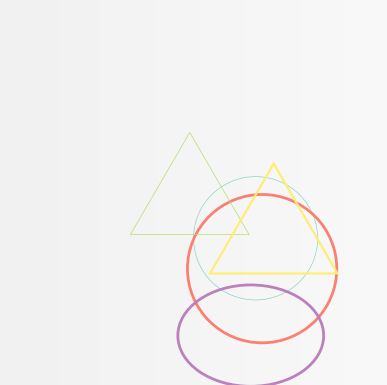[{"shape": "circle", "thickness": 0.5, "radius": 0.8, "center": [0.66, 0.381]}, {"shape": "circle", "thickness": 2, "radius": 0.96, "center": [0.676, 0.302]}, {"shape": "triangle", "thickness": 0.5, "radius": 0.88, "center": [0.49, 0.479]}, {"shape": "oval", "thickness": 2, "radius": 0.94, "center": [0.647, 0.128]}, {"shape": "triangle", "thickness": 1.5, "radius": 0.95, "center": [0.706, 0.385]}]